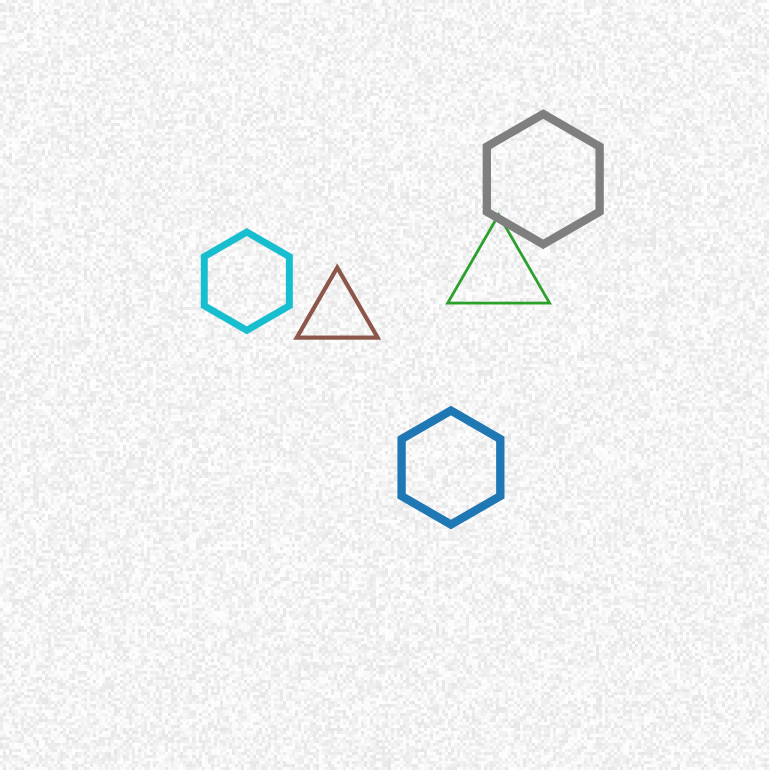[{"shape": "hexagon", "thickness": 3, "radius": 0.37, "center": [0.586, 0.393]}, {"shape": "triangle", "thickness": 1, "radius": 0.38, "center": [0.648, 0.645]}, {"shape": "triangle", "thickness": 1.5, "radius": 0.3, "center": [0.438, 0.592]}, {"shape": "hexagon", "thickness": 3, "radius": 0.42, "center": [0.705, 0.767]}, {"shape": "hexagon", "thickness": 2.5, "radius": 0.32, "center": [0.321, 0.635]}]